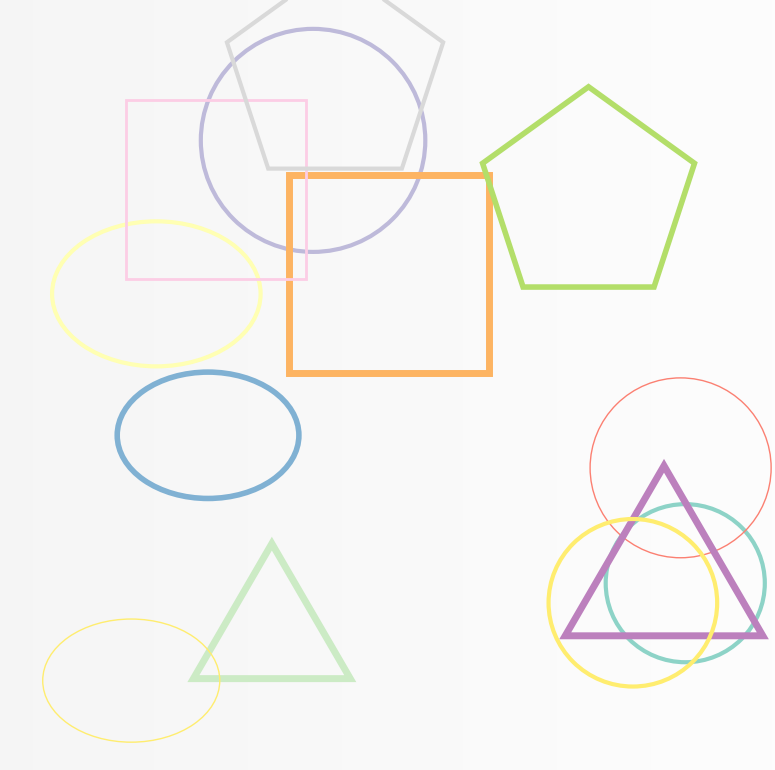[{"shape": "circle", "thickness": 1.5, "radius": 0.51, "center": [0.884, 0.243]}, {"shape": "oval", "thickness": 1.5, "radius": 0.67, "center": [0.202, 0.618]}, {"shape": "circle", "thickness": 1.5, "radius": 0.72, "center": [0.404, 0.818]}, {"shape": "circle", "thickness": 0.5, "radius": 0.58, "center": [0.878, 0.392]}, {"shape": "oval", "thickness": 2, "radius": 0.59, "center": [0.268, 0.435]}, {"shape": "square", "thickness": 2.5, "radius": 0.65, "center": [0.502, 0.644]}, {"shape": "pentagon", "thickness": 2, "radius": 0.72, "center": [0.759, 0.744]}, {"shape": "square", "thickness": 1, "radius": 0.58, "center": [0.279, 0.754]}, {"shape": "pentagon", "thickness": 1.5, "radius": 0.73, "center": [0.432, 0.9]}, {"shape": "triangle", "thickness": 2.5, "radius": 0.74, "center": [0.857, 0.248]}, {"shape": "triangle", "thickness": 2.5, "radius": 0.58, "center": [0.351, 0.177]}, {"shape": "oval", "thickness": 0.5, "radius": 0.57, "center": [0.169, 0.116]}, {"shape": "circle", "thickness": 1.5, "radius": 0.54, "center": [0.817, 0.217]}]